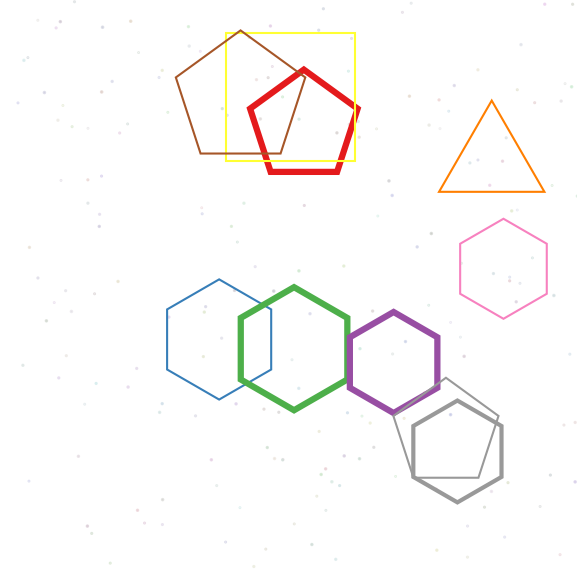[{"shape": "pentagon", "thickness": 3, "radius": 0.49, "center": [0.526, 0.781]}, {"shape": "hexagon", "thickness": 1, "radius": 0.52, "center": [0.379, 0.411]}, {"shape": "hexagon", "thickness": 3, "radius": 0.53, "center": [0.509, 0.395]}, {"shape": "hexagon", "thickness": 3, "radius": 0.44, "center": [0.682, 0.371]}, {"shape": "triangle", "thickness": 1, "radius": 0.53, "center": [0.851, 0.72]}, {"shape": "square", "thickness": 1, "radius": 0.56, "center": [0.503, 0.831]}, {"shape": "pentagon", "thickness": 1, "radius": 0.59, "center": [0.417, 0.829]}, {"shape": "hexagon", "thickness": 1, "radius": 0.43, "center": [0.872, 0.534]}, {"shape": "hexagon", "thickness": 2, "radius": 0.44, "center": [0.792, 0.217]}, {"shape": "pentagon", "thickness": 1, "radius": 0.48, "center": [0.772, 0.249]}]